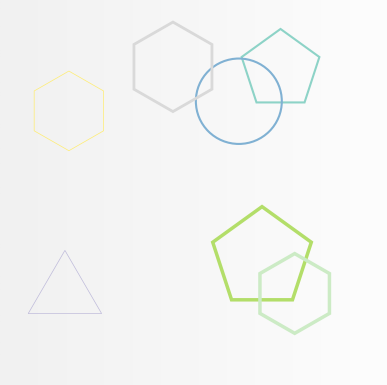[{"shape": "pentagon", "thickness": 1.5, "radius": 0.53, "center": [0.724, 0.819]}, {"shape": "triangle", "thickness": 0.5, "radius": 0.55, "center": [0.168, 0.24]}, {"shape": "circle", "thickness": 1.5, "radius": 0.55, "center": [0.616, 0.737]}, {"shape": "pentagon", "thickness": 2.5, "radius": 0.67, "center": [0.676, 0.329]}, {"shape": "hexagon", "thickness": 2, "radius": 0.58, "center": [0.446, 0.826]}, {"shape": "hexagon", "thickness": 2.5, "radius": 0.52, "center": [0.761, 0.238]}, {"shape": "hexagon", "thickness": 0.5, "radius": 0.52, "center": [0.178, 0.712]}]